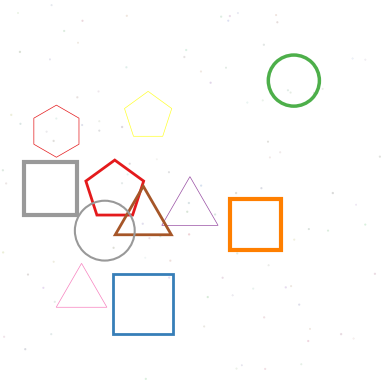[{"shape": "pentagon", "thickness": 2, "radius": 0.39, "center": [0.298, 0.505]}, {"shape": "hexagon", "thickness": 0.5, "radius": 0.34, "center": [0.147, 0.659]}, {"shape": "square", "thickness": 2, "radius": 0.39, "center": [0.372, 0.211]}, {"shape": "circle", "thickness": 2.5, "radius": 0.33, "center": [0.763, 0.791]}, {"shape": "triangle", "thickness": 0.5, "radius": 0.42, "center": [0.493, 0.457]}, {"shape": "square", "thickness": 3, "radius": 0.33, "center": [0.663, 0.417]}, {"shape": "pentagon", "thickness": 0.5, "radius": 0.32, "center": [0.385, 0.698]}, {"shape": "triangle", "thickness": 2, "radius": 0.42, "center": [0.372, 0.432]}, {"shape": "triangle", "thickness": 0.5, "radius": 0.38, "center": [0.212, 0.24]}, {"shape": "circle", "thickness": 1.5, "radius": 0.39, "center": [0.272, 0.401]}, {"shape": "square", "thickness": 3, "radius": 0.35, "center": [0.131, 0.51]}]